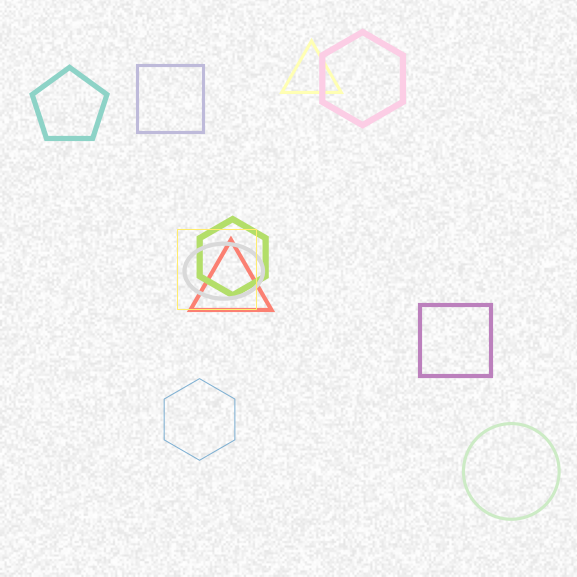[{"shape": "pentagon", "thickness": 2.5, "radius": 0.34, "center": [0.12, 0.814]}, {"shape": "triangle", "thickness": 1.5, "radius": 0.3, "center": [0.539, 0.869]}, {"shape": "square", "thickness": 1.5, "radius": 0.29, "center": [0.294, 0.828]}, {"shape": "triangle", "thickness": 2, "radius": 0.41, "center": [0.4, 0.503]}, {"shape": "hexagon", "thickness": 0.5, "radius": 0.35, "center": [0.345, 0.273]}, {"shape": "hexagon", "thickness": 3, "radius": 0.33, "center": [0.403, 0.554]}, {"shape": "hexagon", "thickness": 3, "radius": 0.4, "center": [0.628, 0.863]}, {"shape": "oval", "thickness": 2, "radius": 0.34, "center": [0.387, 0.53]}, {"shape": "square", "thickness": 2, "radius": 0.31, "center": [0.789, 0.409]}, {"shape": "circle", "thickness": 1.5, "radius": 0.41, "center": [0.885, 0.183]}, {"shape": "square", "thickness": 0.5, "radius": 0.34, "center": [0.375, 0.533]}]